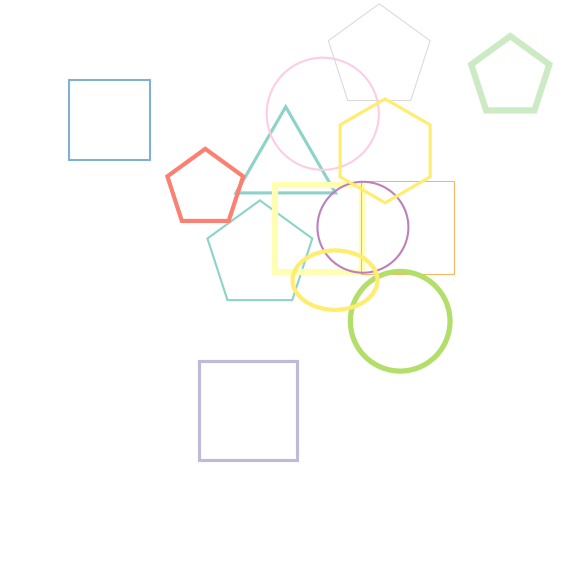[{"shape": "triangle", "thickness": 1.5, "radius": 0.5, "center": [0.495, 0.715]}, {"shape": "pentagon", "thickness": 1, "radius": 0.48, "center": [0.45, 0.557]}, {"shape": "square", "thickness": 3, "radius": 0.38, "center": [0.552, 0.603]}, {"shape": "square", "thickness": 1.5, "radius": 0.43, "center": [0.43, 0.288]}, {"shape": "pentagon", "thickness": 2, "radius": 0.34, "center": [0.355, 0.672]}, {"shape": "square", "thickness": 1, "radius": 0.35, "center": [0.189, 0.791]}, {"shape": "square", "thickness": 0.5, "radius": 0.4, "center": [0.705, 0.605]}, {"shape": "circle", "thickness": 2.5, "radius": 0.43, "center": [0.693, 0.443]}, {"shape": "circle", "thickness": 1, "radius": 0.49, "center": [0.559, 0.802]}, {"shape": "pentagon", "thickness": 0.5, "radius": 0.46, "center": [0.657, 0.9]}, {"shape": "circle", "thickness": 1, "radius": 0.39, "center": [0.628, 0.606]}, {"shape": "pentagon", "thickness": 3, "radius": 0.36, "center": [0.884, 0.865]}, {"shape": "hexagon", "thickness": 1.5, "radius": 0.45, "center": [0.667, 0.738]}, {"shape": "oval", "thickness": 2, "radius": 0.37, "center": [0.58, 0.514]}]